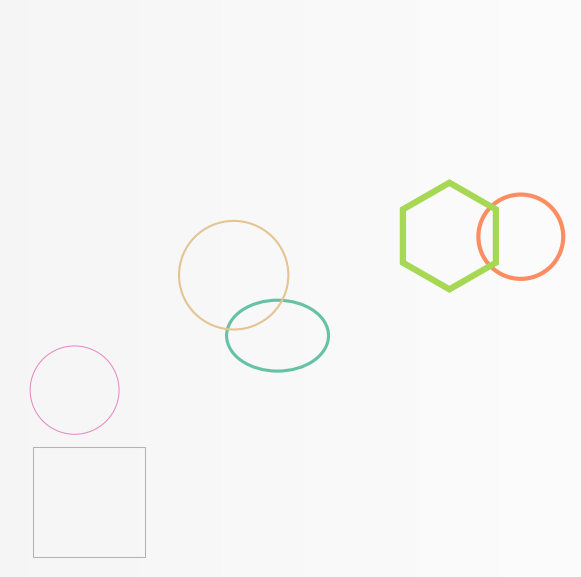[{"shape": "oval", "thickness": 1.5, "radius": 0.44, "center": [0.478, 0.418]}, {"shape": "circle", "thickness": 2, "radius": 0.37, "center": [0.896, 0.589]}, {"shape": "circle", "thickness": 0.5, "radius": 0.38, "center": [0.128, 0.324]}, {"shape": "hexagon", "thickness": 3, "radius": 0.46, "center": [0.773, 0.59]}, {"shape": "circle", "thickness": 1, "radius": 0.47, "center": [0.402, 0.523]}, {"shape": "square", "thickness": 0.5, "radius": 0.48, "center": [0.153, 0.13]}]